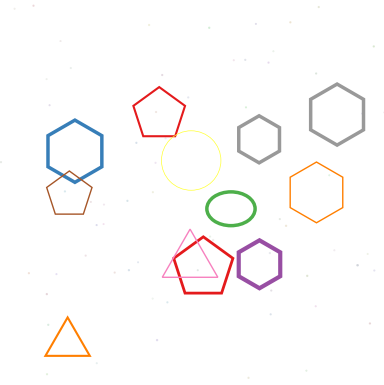[{"shape": "pentagon", "thickness": 2, "radius": 0.4, "center": [0.528, 0.304]}, {"shape": "pentagon", "thickness": 1.5, "radius": 0.35, "center": [0.414, 0.703]}, {"shape": "hexagon", "thickness": 2.5, "radius": 0.4, "center": [0.195, 0.607]}, {"shape": "oval", "thickness": 2.5, "radius": 0.31, "center": [0.6, 0.458]}, {"shape": "hexagon", "thickness": 3, "radius": 0.31, "center": [0.674, 0.314]}, {"shape": "triangle", "thickness": 1.5, "radius": 0.33, "center": [0.176, 0.109]}, {"shape": "hexagon", "thickness": 1, "radius": 0.39, "center": [0.822, 0.5]}, {"shape": "circle", "thickness": 0.5, "radius": 0.39, "center": [0.497, 0.583]}, {"shape": "pentagon", "thickness": 1, "radius": 0.31, "center": [0.18, 0.494]}, {"shape": "triangle", "thickness": 1, "radius": 0.42, "center": [0.494, 0.321]}, {"shape": "hexagon", "thickness": 2.5, "radius": 0.31, "center": [0.673, 0.638]}, {"shape": "hexagon", "thickness": 2.5, "radius": 0.4, "center": [0.876, 0.702]}]